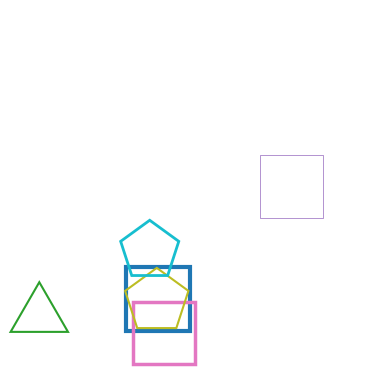[{"shape": "square", "thickness": 3, "radius": 0.41, "center": [0.411, 0.224]}, {"shape": "triangle", "thickness": 1.5, "radius": 0.43, "center": [0.102, 0.181]}, {"shape": "square", "thickness": 0.5, "radius": 0.41, "center": [0.757, 0.515]}, {"shape": "square", "thickness": 2.5, "radius": 0.4, "center": [0.427, 0.135]}, {"shape": "pentagon", "thickness": 1.5, "radius": 0.43, "center": [0.407, 0.218]}, {"shape": "pentagon", "thickness": 2, "radius": 0.4, "center": [0.389, 0.349]}]